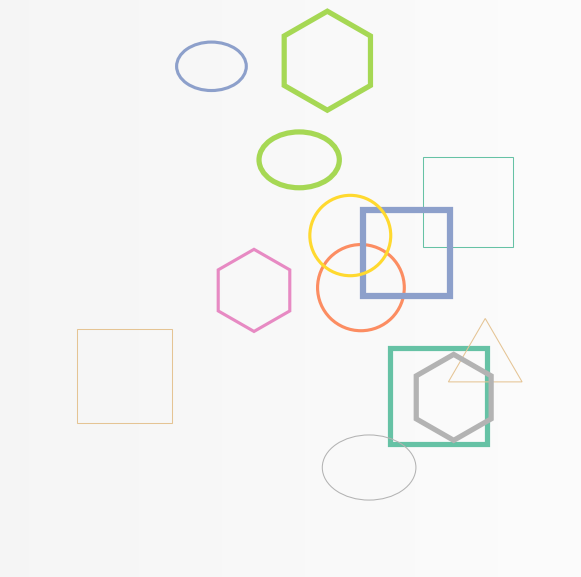[{"shape": "square", "thickness": 2.5, "radius": 0.42, "center": [0.755, 0.314]}, {"shape": "square", "thickness": 0.5, "radius": 0.39, "center": [0.805, 0.649]}, {"shape": "circle", "thickness": 1.5, "radius": 0.37, "center": [0.621, 0.501]}, {"shape": "oval", "thickness": 1.5, "radius": 0.3, "center": [0.364, 0.884]}, {"shape": "square", "thickness": 3, "radius": 0.37, "center": [0.699, 0.561]}, {"shape": "hexagon", "thickness": 1.5, "radius": 0.36, "center": [0.437, 0.496]}, {"shape": "oval", "thickness": 2.5, "radius": 0.35, "center": [0.515, 0.722]}, {"shape": "hexagon", "thickness": 2.5, "radius": 0.43, "center": [0.563, 0.894]}, {"shape": "circle", "thickness": 1.5, "radius": 0.35, "center": [0.603, 0.591]}, {"shape": "triangle", "thickness": 0.5, "radius": 0.37, "center": [0.835, 0.374]}, {"shape": "square", "thickness": 0.5, "radius": 0.41, "center": [0.214, 0.347]}, {"shape": "hexagon", "thickness": 2.5, "radius": 0.37, "center": [0.781, 0.311]}, {"shape": "oval", "thickness": 0.5, "radius": 0.4, "center": [0.635, 0.19]}]